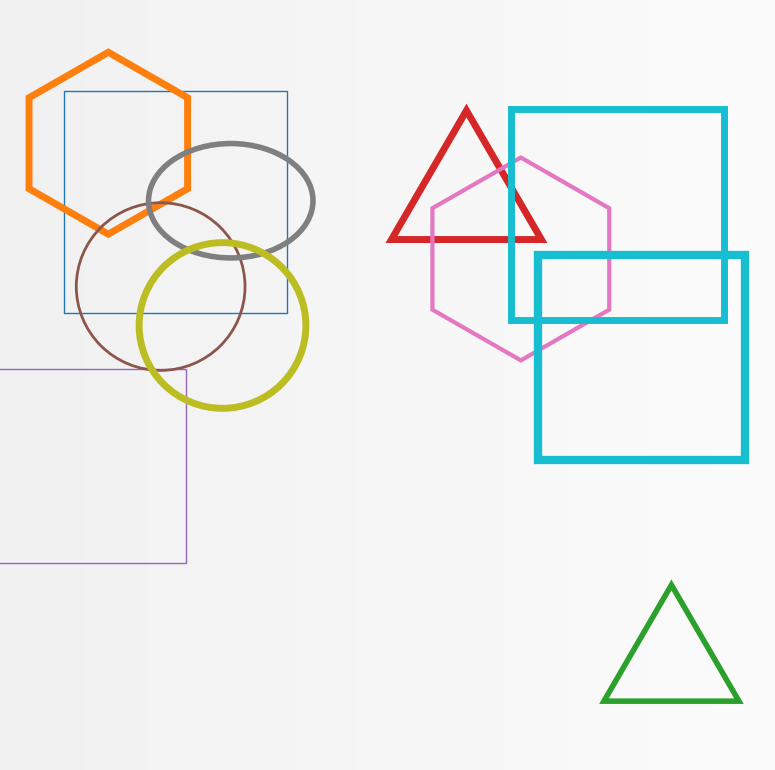[{"shape": "square", "thickness": 0.5, "radius": 0.72, "center": [0.226, 0.738]}, {"shape": "hexagon", "thickness": 2.5, "radius": 0.59, "center": [0.14, 0.814]}, {"shape": "triangle", "thickness": 2, "radius": 0.5, "center": [0.866, 0.14]}, {"shape": "triangle", "thickness": 2.5, "radius": 0.56, "center": [0.602, 0.745]}, {"shape": "square", "thickness": 0.5, "radius": 0.63, "center": [0.113, 0.395]}, {"shape": "circle", "thickness": 1, "radius": 0.54, "center": [0.207, 0.628]}, {"shape": "hexagon", "thickness": 1.5, "radius": 0.66, "center": [0.672, 0.664]}, {"shape": "oval", "thickness": 2, "radius": 0.53, "center": [0.298, 0.739]}, {"shape": "circle", "thickness": 2.5, "radius": 0.54, "center": [0.287, 0.577]}, {"shape": "square", "thickness": 3, "radius": 0.67, "center": [0.828, 0.536]}, {"shape": "square", "thickness": 2.5, "radius": 0.69, "center": [0.797, 0.722]}]